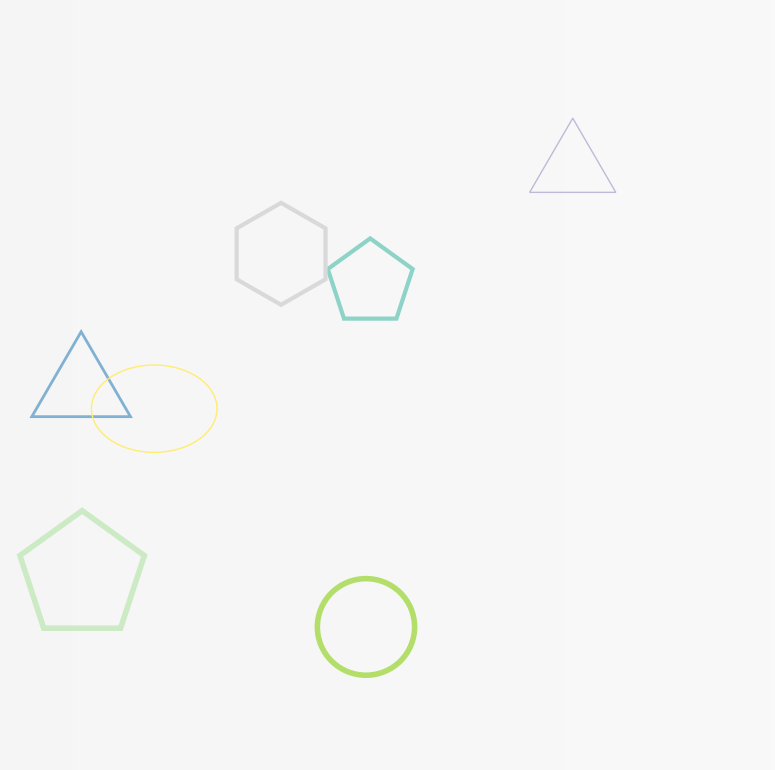[{"shape": "pentagon", "thickness": 1.5, "radius": 0.29, "center": [0.478, 0.633]}, {"shape": "triangle", "thickness": 0.5, "radius": 0.32, "center": [0.739, 0.782]}, {"shape": "triangle", "thickness": 1, "radius": 0.37, "center": [0.105, 0.496]}, {"shape": "circle", "thickness": 2, "radius": 0.31, "center": [0.472, 0.186]}, {"shape": "hexagon", "thickness": 1.5, "radius": 0.33, "center": [0.363, 0.67]}, {"shape": "pentagon", "thickness": 2, "radius": 0.42, "center": [0.106, 0.252]}, {"shape": "oval", "thickness": 0.5, "radius": 0.41, "center": [0.199, 0.469]}]